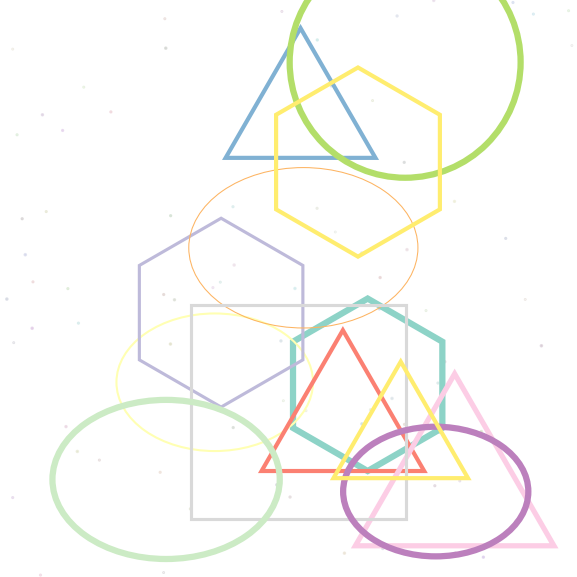[{"shape": "hexagon", "thickness": 3, "radius": 0.75, "center": [0.637, 0.333]}, {"shape": "oval", "thickness": 1, "radius": 0.85, "center": [0.372, 0.337]}, {"shape": "hexagon", "thickness": 1.5, "radius": 0.82, "center": [0.383, 0.458]}, {"shape": "triangle", "thickness": 2, "radius": 0.81, "center": [0.594, 0.265]}, {"shape": "triangle", "thickness": 2, "radius": 0.75, "center": [0.52, 0.801]}, {"shape": "oval", "thickness": 0.5, "radius": 0.99, "center": [0.525, 0.57]}, {"shape": "circle", "thickness": 3, "radius": 1.0, "center": [0.702, 0.891]}, {"shape": "triangle", "thickness": 2.5, "radius": 0.99, "center": [0.787, 0.153]}, {"shape": "square", "thickness": 1.5, "radius": 0.93, "center": [0.517, 0.286]}, {"shape": "oval", "thickness": 3, "radius": 0.8, "center": [0.755, 0.148]}, {"shape": "oval", "thickness": 3, "radius": 0.98, "center": [0.288, 0.169]}, {"shape": "hexagon", "thickness": 2, "radius": 0.82, "center": [0.62, 0.719]}, {"shape": "triangle", "thickness": 2, "radius": 0.67, "center": [0.694, 0.238]}]